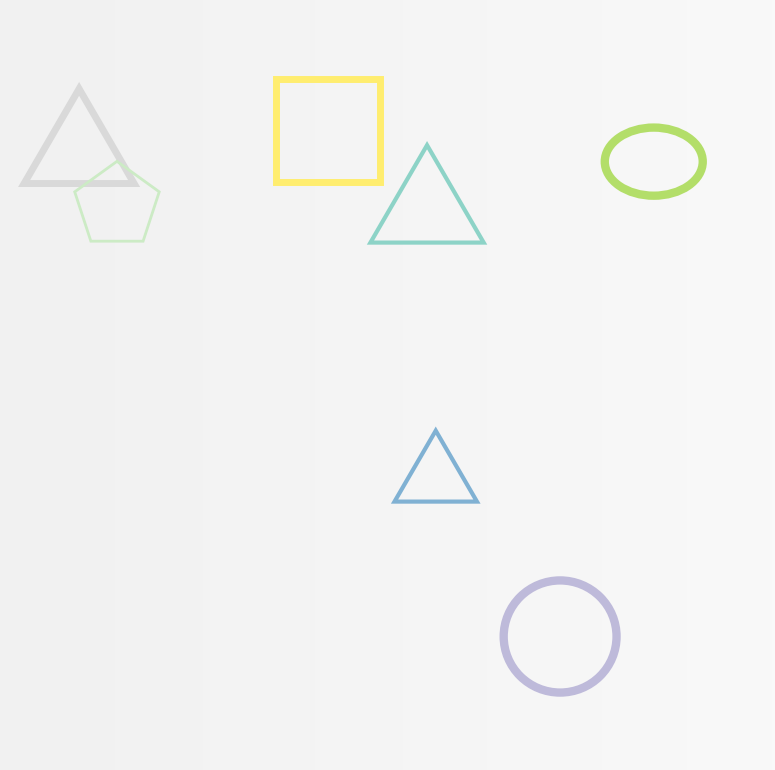[{"shape": "triangle", "thickness": 1.5, "radius": 0.42, "center": [0.551, 0.727]}, {"shape": "circle", "thickness": 3, "radius": 0.36, "center": [0.723, 0.173]}, {"shape": "triangle", "thickness": 1.5, "radius": 0.31, "center": [0.562, 0.379]}, {"shape": "oval", "thickness": 3, "radius": 0.32, "center": [0.844, 0.79]}, {"shape": "triangle", "thickness": 2.5, "radius": 0.41, "center": [0.102, 0.803]}, {"shape": "pentagon", "thickness": 1, "radius": 0.29, "center": [0.151, 0.733]}, {"shape": "square", "thickness": 2.5, "radius": 0.34, "center": [0.424, 0.83]}]